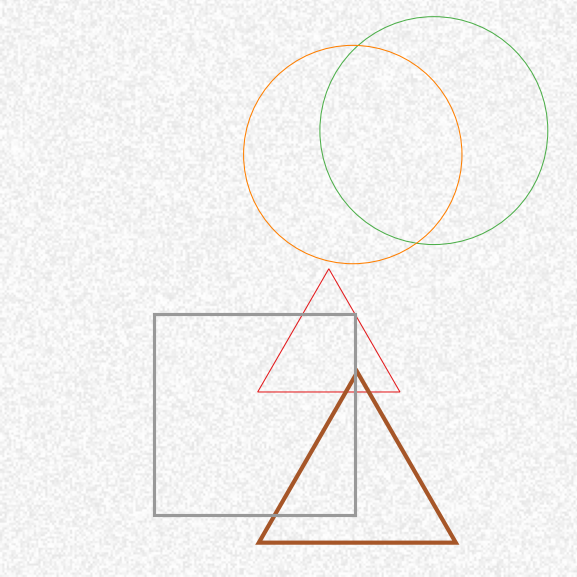[{"shape": "triangle", "thickness": 0.5, "radius": 0.71, "center": [0.569, 0.392]}, {"shape": "circle", "thickness": 0.5, "radius": 0.99, "center": [0.751, 0.773]}, {"shape": "circle", "thickness": 0.5, "radius": 0.95, "center": [0.611, 0.732]}, {"shape": "triangle", "thickness": 2, "radius": 0.98, "center": [0.619, 0.158]}, {"shape": "square", "thickness": 1.5, "radius": 0.87, "center": [0.441, 0.282]}]